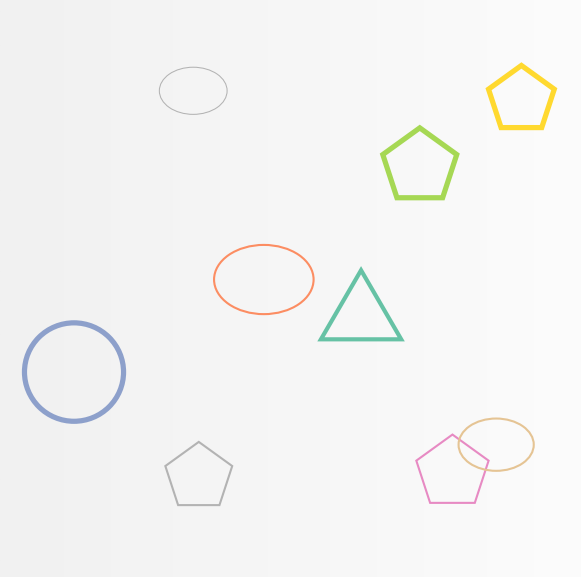[{"shape": "triangle", "thickness": 2, "radius": 0.4, "center": [0.621, 0.451]}, {"shape": "oval", "thickness": 1, "radius": 0.43, "center": [0.454, 0.515]}, {"shape": "circle", "thickness": 2.5, "radius": 0.43, "center": [0.127, 0.355]}, {"shape": "pentagon", "thickness": 1, "radius": 0.33, "center": [0.778, 0.181]}, {"shape": "pentagon", "thickness": 2.5, "radius": 0.33, "center": [0.722, 0.711]}, {"shape": "pentagon", "thickness": 2.5, "radius": 0.3, "center": [0.897, 0.826]}, {"shape": "oval", "thickness": 1, "radius": 0.32, "center": [0.854, 0.229]}, {"shape": "oval", "thickness": 0.5, "radius": 0.29, "center": [0.332, 0.842]}, {"shape": "pentagon", "thickness": 1, "radius": 0.3, "center": [0.342, 0.173]}]